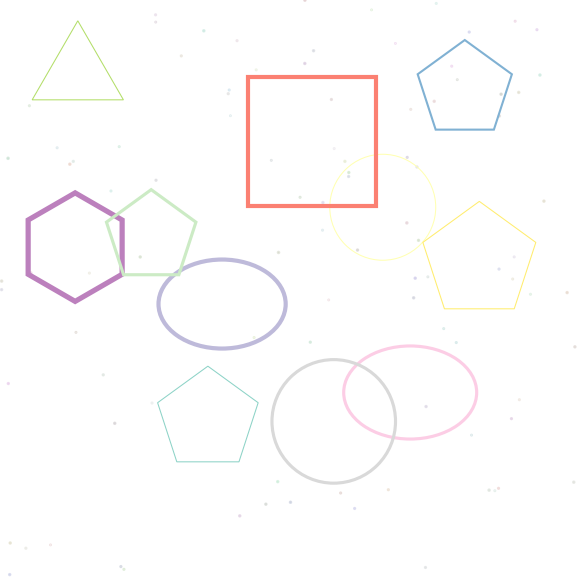[{"shape": "pentagon", "thickness": 0.5, "radius": 0.46, "center": [0.36, 0.273]}, {"shape": "circle", "thickness": 0.5, "radius": 0.46, "center": [0.663, 0.64]}, {"shape": "oval", "thickness": 2, "radius": 0.55, "center": [0.385, 0.473]}, {"shape": "square", "thickness": 2, "radius": 0.56, "center": [0.541, 0.754]}, {"shape": "pentagon", "thickness": 1, "radius": 0.43, "center": [0.805, 0.844]}, {"shape": "triangle", "thickness": 0.5, "radius": 0.46, "center": [0.135, 0.872]}, {"shape": "oval", "thickness": 1.5, "radius": 0.58, "center": [0.71, 0.319]}, {"shape": "circle", "thickness": 1.5, "radius": 0.53, "center": [0.578, 0.269]}, {"shape": "hexagon", "thickness": 2.5, "radius": 0.47, "center": [0.13, 0.571]}, {"shape": "pentagon", "thickness": 1.5, "radius": 0.41, "center": [0.262, 0.589]}, {"shape": "pentagon", "thickness": 0.5, "radius": 0.51, "center": [0.83, 0.548]}]